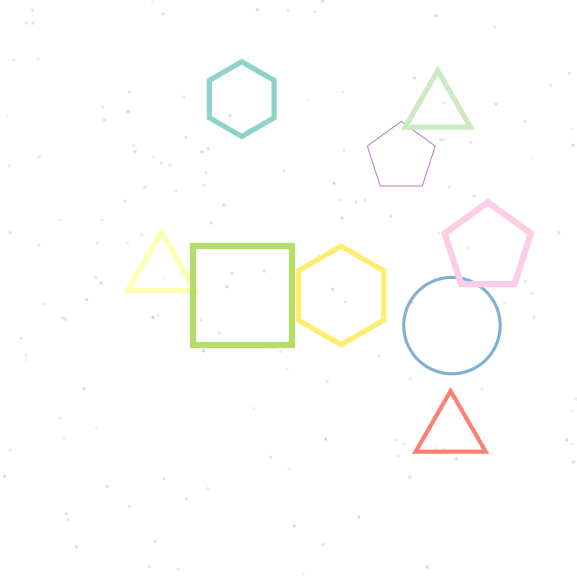[{"shape": "hexagon", "thickness": 2.5, "radius": 0.32, "center": [0.419, 0.828]}, {"shape": "triangle", "thickness": 2.5, "radius": 0.34, "center": [0.28, 0.53]}, {"shape": "triangle", "thickness": 2, "radius": 0.35, "center": [0.78, 0.252]}, {"shape": "circle", "thickness": 1.5, "radius": 0.42, "center": [0.783, 0.435]}, {"shape": "square", "thickness": 3, "radius": 0.43, "center": [0.42, 0.487]}, {"shape": "pentagon", "thickness": 3, "radius": 0.39, "center": [0.845, 0.571]}, {"shape": "pentagon", "thickness": 0.5, "radius": 0.31, "center": [0.695, 0.727]}, {"shape": "triangle", "thickness": 2.5, "radius": 0.33, "center": [0.758, 0.812]}, {"shape": "hexagon", "thickness": 2.5, "radius": 0.43, "center": [0.591, 0.488]}]